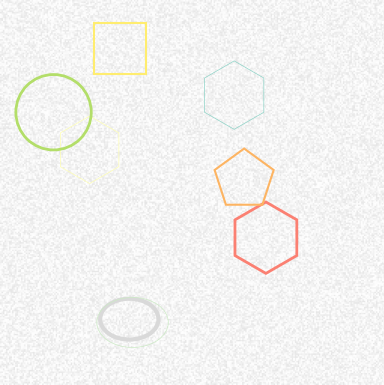[{"shape": "hexagon", "thickness": 0.5, "radius": 0.44, "center": [0.608, 0.753]}, {"shape": "hexagon", "thickness": 0.5, "radius": 0.44, "center": [0.233, 0.611]}, {"shape": "hexagon", "thickness": 2, "radius": 0.46, "center": [0.691, 0.383]}, {"shape": "pentagon", "thickness": 1.5, "radius": 0.4, "center": [0.634, 0.533]}, {"shape": "circle", "thickness": 2, "radius": 0.49, "center": [0.139, 0.708]}, {"shape": "oval", "thickness": 3, "radius": 0.38, "center": [0.336, 0.171]}, {"shape": "oval", "thickness": 0.5, "radius": 0.46, "center": [0.344, 0.163]}, {"shape": "square", "thickness": 1.5, "radius": 0.34, "center": [0.311, 0.874]}]